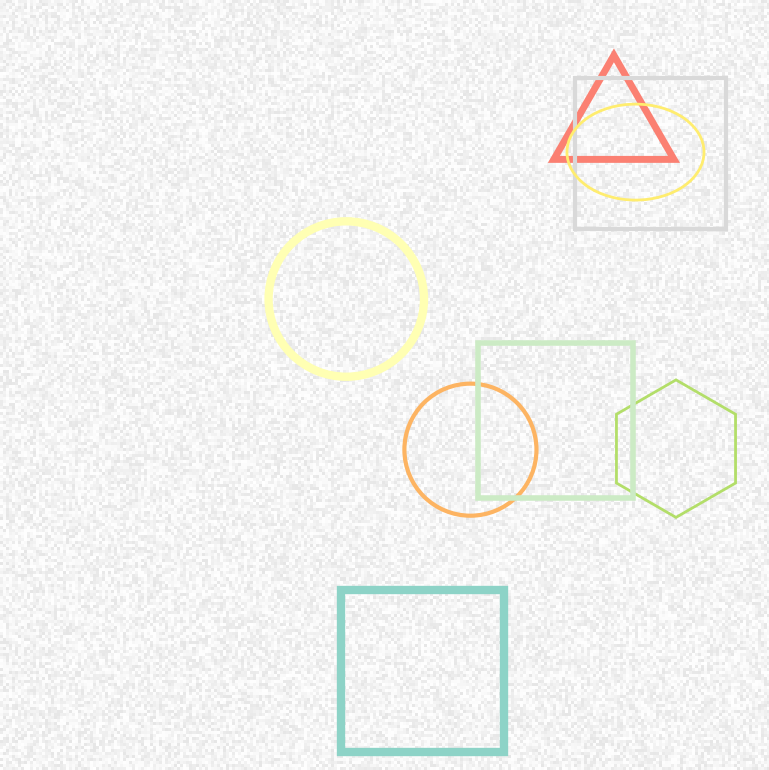[{"shape": "square", "thickness": 3, "radius": 0.53, "center": [0.549, 0.129]}, {"shape": "circle", "thickness": 3, "radius": 0.5, "center": [0.45, 0.612]}, {"shape": "triangle", "thickness": 2.5, "radius": 0.45, "center": [0.797, 0.838]}, {"shape": "circle", "thickness": 1.5, "radius": 0.43, "center": [0.611, 0.416]}, {"shape": "hexagon", "thickness": 1, "radius": 0.45, "center": [0.878, 0.417]}, {"shape": "square", "thickness": 1.5, "radius": 0.49, "center": [0.844, 0.801]}, {"shape": "square", "thickness": 2, "radius": 0.5, "center": [0.722, 0.454]}, {"shape": "oval", "thickness": 1, "radius": 0.45, "center": [0.825, 0.802]}]